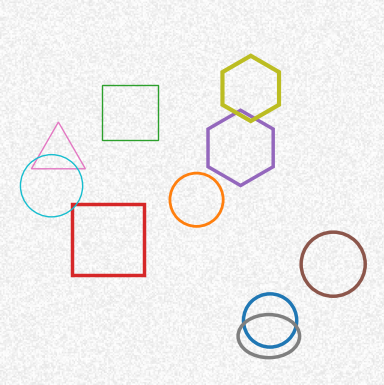[{"shape": "circle", "thickness": 2.5, "radius": 0.35, "center": [0.702, 0.168]}, {"shape": "circle", "thickness": 2, "radius": 0.35, "center": [0.511, 0.481]}, {"shape": "square", "thickness": 1, "radius": 0.36, "center": [0.338, 0.708]}, {"shape": "square", "thickness": 2.5, "radius": 0.46, "center": [0.28, 0.378]}, {"shape": "hexagon", "thickness": 2.5, "radius": 0.49, "center": [0.625, 0.616]}, {"shape": "circle", "thickness": 2.5, "radius": 0.42, "center": [0.865, 0.314]}, {"shape": "triangle", "thickness": 1, "radius": 0.4, "center": [0.152, 0.602]}, {"shape": "oval", "thickness": 2.5, "radius": 0.4, "center": [0.698, 0.127]}, {"shape": "hexagon", "thickness": 3, "radius": 0.42, "center": [0.651, 0.77]}, {"shape": "circle", "thickness": 1, "radius": 0.4, "center": [0.134, 0.518]}]